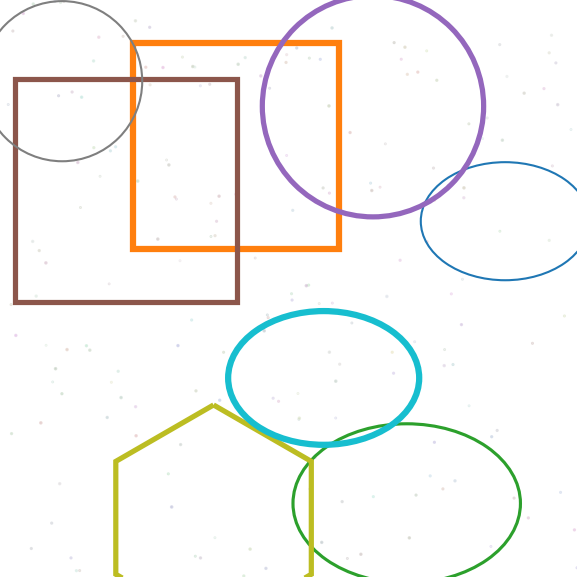[{"shape": "oval", "thickness": 1, "radius": 0.73, "center": [0.875, 0.616]}, {"shape": "square", "thickness": 3, "radius": 0.89, "center": [0.408, 0.747]}, {"shape": "oval", "thickness": 1.5, "radius": 0.98, "center": [0.704, 0.127]}, {"shape": "circle", "thickness": 2.5, "radius": 0.96, "center": [0.646, 0.815]}, {"shape": "square", "thickness": 2.5, "radius": 0.96, "center": [0.218, 0.67]}, {"shape": "circle", "thickness": 1, "radius": 0.69, "center": [0.108, 0.859]}, {"shape": "hexagon", "thickness": 2.5, "radius": 0.98, "center": [0.37, 0.102]}, {"shape": "oval", "thickness": 3, "radius": 0.83, "center": [0.56, 0.345]}]